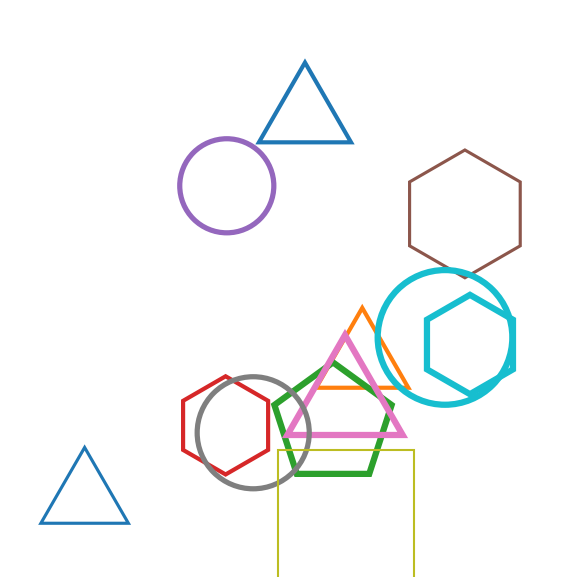[{"shape": "triangle", "thickness": 2, "radius": 0.46, "center": [0.528, 0.799]}, {"shape": "triangle", "thickness": 1.5, "radius": 0.44, "center": [0.147, 0.137]}, {"shape": "triangle", "thickness": 2, "radius": 0.46, "center": [0.627, 0.374]}, {"shape": "pentagon", "thickness": 3, "radius": 0.53, "center": [0.577, 0.265]}, {"shape": "hexagon", "thickness": 2, "radius": 0.43, "center": [0.391, 0.263]}, {"shape": "circle", "thickness": 2.5, "radius": 0.41, "center": [0.393, 0.677]}, {"shape": "hexagon", "thickness": 1.5, "radius": 0.55, "center": [0.805, 0.629]}, {"shape": "triangle", "thickness": 3, "radius": 0.58, "center": [0.597, 0.304]}, {"shape": "circle", "thickness": 2.5, "radius": 0.49, "center": [0.438, 0.25]}, {"shape": "square", "thickness": 1, "radius": 0.59, "center": [0.599, 0.102]}, {"shape": "hexagon", "thickness": 3, "radius": 0.43, "center": [0.814, 0.403]}, {"shape": "circle", "thickness": 3, "radius": 0.58, "center": [0.771, 0.415]}]